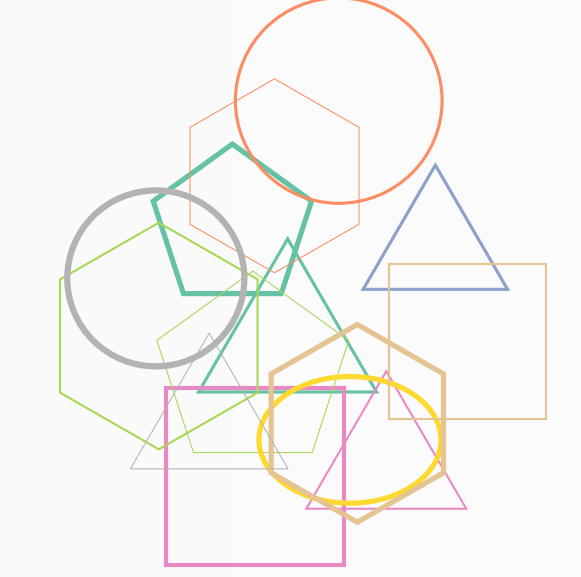[{"shape": "pentagon", "thickness": 2.5, "radius": 0.72, "center": [0.4, 0.607]}, {"shape": "triangle", "thickness": 1.5, "radius": 0.88, "center": [0.495, 0.409]}, {"shape": "hexagon", "thickness": 0.5, "radius": 0.84, "center": [0.472, 0.695]}, {"shape": "circle", "thickness": 1.5, "radius": 0.89, "center": [0.583, 0.825]}, {"shape": "triangle", "thickness": 1.5, "radius": 0.72, "center": [0.749, 0.57]}, {"shape": "square", "thickness": 2, "radius": 0.76, "center": [0.438, 0.174]}, {"shape": "triangle", "thickness": 1, "radius": 0.79, "center": [0.665, 0.198]}, {"shape": "hexagon", "thickness": 1, "radius": 0.98, "center": [0.273, 0.417]}, {"shape": "pentagon", "thickness": 0.5, "radius": 0.87, "center": [0.435, 0.356]}, {"shape": "oval", "thickness": 2.5, "radius": 0.78, "center": [0.602, 0.237]}, {"shape": "hexagon", "thickness": 2.5, "radius": 0.86, "center": [0.615, 0.266]}, {"shape": "square", "thickness": 1, "radius": 0.67, "center": [0.804, 0.408]}, {"shape": "circle", "thickness": 3, "radius": 0.76, "center": [0.268, 0.517]}, {"shape": "triangle", "thickness": 0.5, "radius": 0.78, "center": [0.36, 0.266]}]